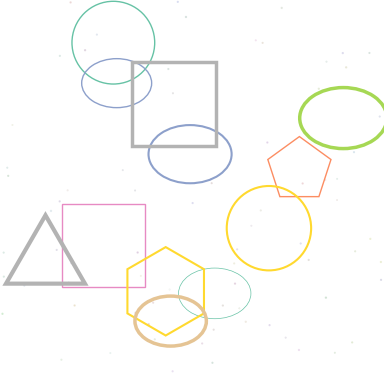[{"shape": "circle", "thickness": 1, "radius": 0.54, "center": [0.294, 0.889]}, {"shape": "oval", "thickness": 0.5, "radius": 0.47, "center": [0.558, 0.238]}, {"shape": "pentagon", "thickness": 1, "radius": 0.43, "center": [0.778, 0.559]}, {"shape": "oval", "thickness": 1, "radius": 0.45, "center": [0.303, 0.784]}, {"shape": "oval", "thickness": 1.5, "radius": 0.54, "center": [0.494, 0.6]}, {"shape": "square", "thickness": 1, "radius": 0.54, "center": [0.269, 0.362]}, {"shape": "oval", "thickness": 2.5, "radius": 0.57, "center": [0.892, 0.693]}, {"shape": "hexagon", "thickness": 1.5, "radius": 0.57, "center": [0.43, 0.243]}, {"shape": "circle", "thickness": 1.5, "radius": 0.55, "center": [0.699, 0.407]}, {"shape": "oval", "thickness": 2.5, "radius": 0.46, "center": [0.443, 0.166]}, {"shape": "square", "thickness": 2.5, "radius": 0.55, "center": [0.452, 0.731]}, {"shape": "triangle", "thickness": 3, "radius": 0.59, "center": [0.118, 0.322]}]